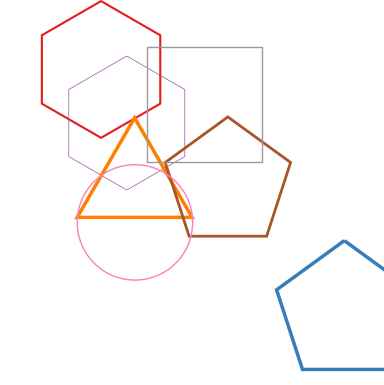[{"shape": "hexagon", "thickness": 1.5, "radius": 0.89, "center": [0.262, 0.82]}, {"shape": "pentagon", "thickness": 2.5, "radius": 0.92, "center": [0.894, 0.19]}, {"shape": "hexagon", "thickness": 0.5, "radius": 0.87, "center": [0.329, 0.68]}, {"shape": "triangle", "thickness": 2.5, "radius": 0.86, "center": [0.35, 0.522]}, {"shape": "pentagon", "thickness": 2, "radius": 0.86, "center": [0.592, 0.525]}, {"shape": "circle", "thickness": 1, "radius": 0.75, "center": [0.351, 0.422]}, {"shape": "square", "thickness": 1, "radius": 0.75, "center": [0.53, 0.728]}]